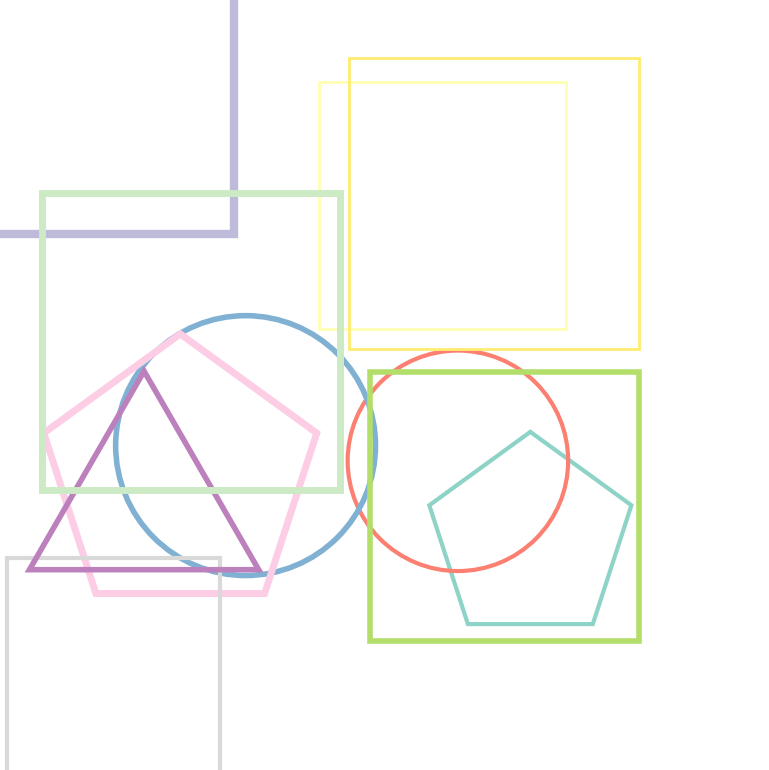[{"shape": "pentagon", "thickness": 1.5, "radius": 0.69, "center": [0.689, 0.301]}, {"shape": "square", "thickness": 1, "radius": 0.8, "center": [0.574, 0.733]}, {"shape": "square", "thickness": 3, "radius": 0.88, "center": [0.129, 0.871]}, {"shape": "circle", "thickness": 1.5, "radius": 0.72, "center": [0.595, 0.402]}, {"shape": "circle", "thickness": 2, "radius": 0.84, "center": [0.319, 0.421]}, {"shape": "square", "thickness": 2, "radius": 0.87, "center": [0.655, 0.342]}, {"shape": "pentagon", "thickness": 2.5, "radius": 0.93, "center": [0.234, 0.38]}, {"shape": "square", "thickness": 1.5, "radius": 0.69, "center": [0.147, 0.137]}, {"shape": "triangle", "thickness": 2, "radius": 0.86, "center": [0.187, 0.346]}, {"shape": "square", "thickness": 2.5, "radius": 0.97, "center": [0.248, 0.556]}, {"shape": "square", "thickness": 1, "radius": 0.94, "center": [0.642, 0.736]}]